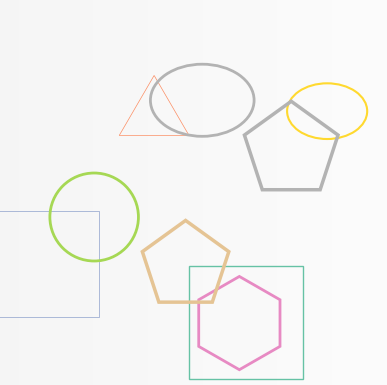[{"shape": "square", "thickness": 1, "radius": 0.74, "center": [0.634, 0.162]}, {"shape": "triangle", "thickness": 0.5, "radius": 0.52, "center": [0.398, 0.7]}, {"shape": "square", "thickness": 0.5, "radius": 0.69, "center": [0.117, 0.314]}, {"shape": "hexagon", "thickness": 2, "radius": 0.61, "center": [0.618, 0.161]}, {"shape": "circle", "thickness": 2, "radius": 0.57, "center": [0.243, 0.436]}, {"shape": "oval", "thickness": 1.5, "radius": 0.52, "center": [0.844, 0.711]}, {"shape": "pentagon", "thickness": 2.5, "radius": 0.59, "center": [0.479, 0.31]}, {"shape": "pentagon", "thickness": 2.5, "radius": 0.63, "center": [0.752, 0.61]}, {"shape": "oval", "thickness": 2, "radius": 0.67, "center": [0.522, 0.74]}]